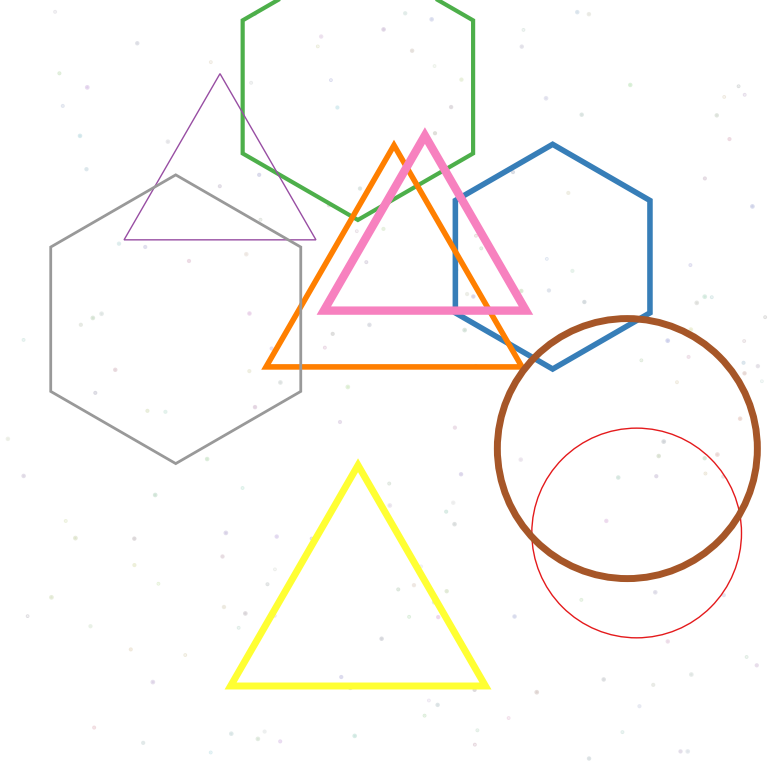[{"shape": "circle", "thickness": 0.5, "radius": 0.68, "center": [0.827, 0.308]}, {"shape": "hexagon", "thickness": 2, "radius": 0.73, "center": [0.718, 0.667]}, {"shape": "hexagon", "thickness": 1.5, "radius": 0.86, "center": [0.465, 0.887]}, {"shape": "triangle", "thickness": 0.5, "radius": 0.72, "center": [0.286, 0.76]}, {"shape": "triangle", "thickness": 2, "radius": 0.96, "center": [0.512, 0.619]}, {"shape": "triangle", "thickness": 2.5, "radius": 0.96, "center": [0.465, 0.205]}, {"shape": "circle", "thickness": 2.5, "radius": 0.84, "center": [0.815, 0.417]}, {"shape": "triangle", "thickness": 3, "radius": 0.76, "center": [0.552, 0.672]}, {"shape": "hexagon", "thickness": 1, "radius": 0.94, "center": [0.228, 0.585]}]